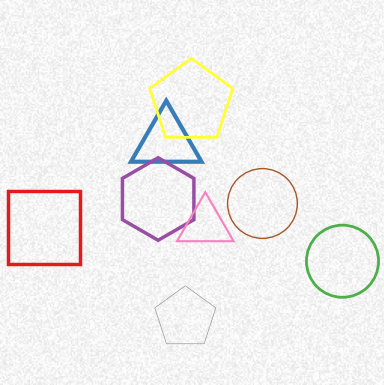[{"shape": "square", "thickness": 2.5, "radius": 0.47, "center": [0.114, 0.408]}, {"shape": "triangle", "thickness": 3, "radius": 0.53, "center": [0.432, 0.633]}, {"shape": "circle", "thickness": 2, "radius": 0.47, "center": [0.89, 0.321]}, {"shape": "hexagon", "thickness": 2.5, "radius": 0.54, "center": [0.411, 0.483]}, {"shape": "pentagon", "thickness": 2, "radius": 0.57, "center": [0.497, 0.735]}, {"shape": "circle", "thickness": 1, "radius": 0.45, "center": [0.682, 0.471]}, {"shape": "triangle", "thickness": 1.5, "radius": 0.42, "center": [0.533, 0.416]}, {"shape": "pentagon", "thickness": 0.5, "radius": 0.42, "center": [0.481, 0.175]}]